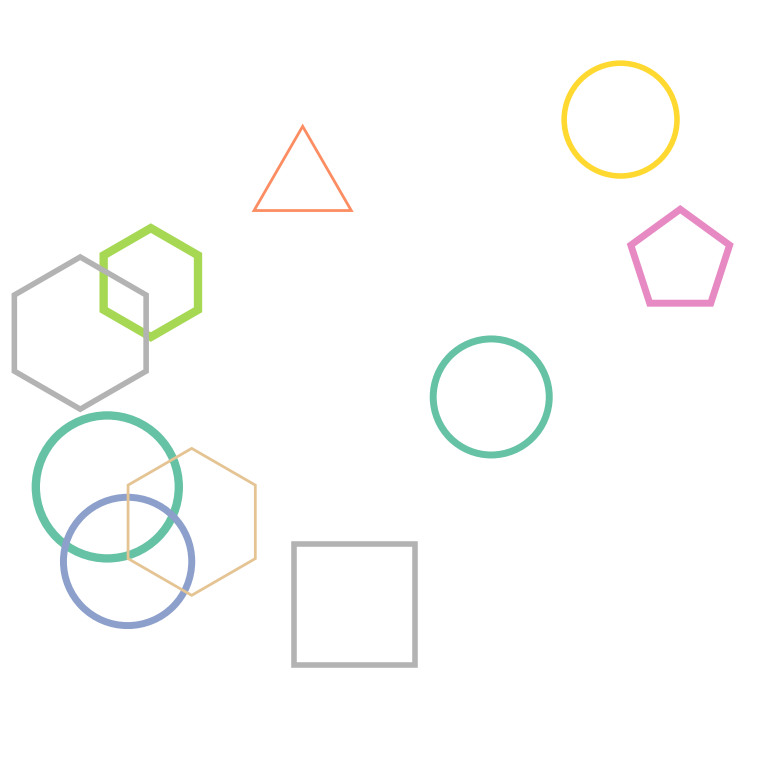[{"shape": "circle", "thickness": 3, "radius": 0.46, "center": [0.139, 0.368]}, {"shape": "circle", "thickness": 2.5, "radius": 0.38, "center": [0.638, 0.484]}, {"shape": "triangle", "thickness": 1, "radius": 0.36, "center": [0.393, 0.763]}, {"shape": "circle", "thickness": 2.5, "radius": 0.42, "center": [0.166, 0.271]}, {"shape": "pentagon", "thickness": 2.5, "radius": 0.34, "center": [0.883, 0.661]}, {"shape": "hexagon", "thickness": 3, "radius": 0.35, "center": [0.196, 0.633]}, {"shape": "circle", "thickness": 2, "radius": 0.37, "center": [0.806, 0.845]}, {"shape": "hexagon", "thickness": 1, "radius": 0.48, "center": [0.249, 0.322]}, {"shape": "hexagon", "thickness": 2, "radius": 0.49, "center": [0.104, 0.567]}, {"shape": "square", "thickness": 2, "radius": 0.39, "center": [0.46, 0.215]}]